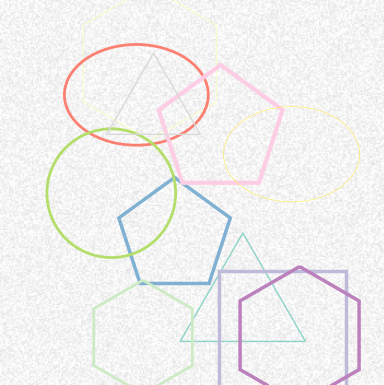[{"shape": "triangle", "thickness": 1, "radius": 0.94, "center": [0.631, 0.207]}, {"shape": "hexagon", "thickness": 0.5, "radius": 1.0, "center": [0.389, 0.835]}, {"shape": "square", "thickness": 2.5, "radius": 0.82, "center": [0.734, 0.132]}, {"shape": "oval", "thickness": 2, "radius": 0.93, "center": [0.354, 0.754]}, {"shape": "pentagon", "thickness": 2.5, "radius": 0.76, "center": [0.453, 0.387]}, {"shape": "circle", "thickness": 2, "radius": 0.84, "center": [0.289, 0.498]}, {"shape": "pentagon", "thickness": 3, "radius": 0.85, "center": [0.573, 0.662]}, {"shape": "triangle", "thickness": 1, "radius": 0.7, "center": [0.399, 0.721]}, {"shape": "hexagon", "thickness": 2.5, "radius": 0.89, "center": [0.778, 0.129]}, {"shape": "hexagon", "thickness": 2, "radius": 0.74, "center": [0.371, 0.124]}, {"shape": "oval", "thickness": 0.5, "radius": 0.88, "center": [0.757, 0.6]}]